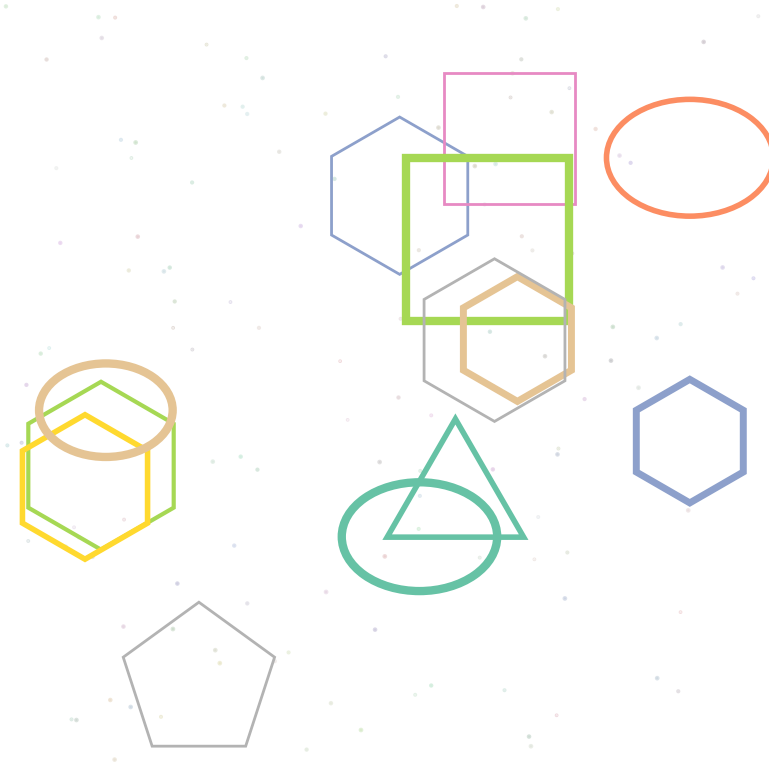[{"shape": "oval", "thickness": 3, "radius": 0.5, "center": [0.545, 0.303]}, {"shape": "triangle", "thickness": 2, "radius": 0.51, "center": [0.591, 0.354]}, {"shape": "oval", "thickness": 2, "radius": 0.54, "center": [0.896, 0.795]}, {"shape": "hexagon", "thickness": 1, "radius": 0.51, "center": [0.519, 0.746]}, {"shape": "hexagon", "thickness": 2.5, "radius": 0.4, "center": [0.896, 0.427]}, {"shape": "square", "thickness": 1, "radius": 0.43, "center": [0.662, 0.82]}, {"shape": "square", "thickness": 3, "radius": 0.53, "center": [0.633, 0.688]}, {"shape": "hexagon", "thickness": 1.5, "radius": 0.55, "center": [0.131, 0.395]}, {"shape": "hexagon", "thickness": 2, "radius": 0.47, "center": [0.11, 0.368]}, {"shape": "hexagon", "thickness": 2.5, "radius": 0.41, "center": [0.672, 0.56]}, {"shape": "oval", "thickness": 3, "radius": 0.43, "center": [0.137, 0.467]}, {"shape": "pentagon", "thickness": 1, "radius": 0.52, "center": [0.258, 0.115]}, {"shape": "hexagon", "thickness": 1, "radius": 0.53, "center": [0.642, 0.558]}]